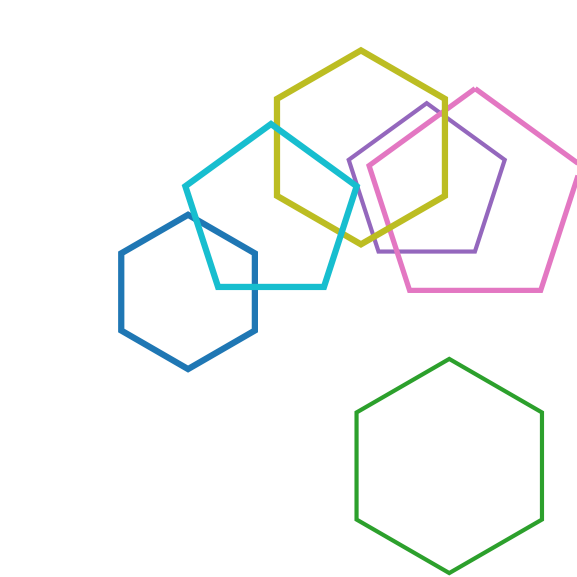[{"shape": "hexagon", "thickness": 3, "radius": 0.67, "center": [0.326, 0.494]}, {"shape": "hexagon", "thickness": 2, "radius": 0.93, "center": [0.778, 0.192]}, {"shape": "pentagon", "thickness": 2, "radius": 0.71, "center": [0.739, 0.678]}, {"shape": "pentagon", "thickness": 2.5, "radius": 0.97, "center": [0.823, 0.653]}, {"shape": "hexagon", "thickness": 3, "radius": 0.84, "center": [0.625, 0.744]}, {"shape": "pentagon", "thickness": 3, "radius": 0.78, "center": [0.469, 0.628]}]